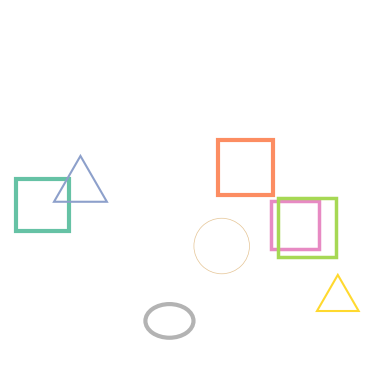[{"shape": "square", "thickness": 3, "radius": 0.34, "center": [0.111, 0.467]}, {"shape": "square", "thickness": 3, "radius": 0.36, "center": [0.637, 0.564]}, {"shape": "triangle", "thickness": 1.5, "radius": 0.4, "center": [0.209, 0.516]}, {"shape": "square", "thickness": 2.5, "radius": 0.31, "center": [0.766, 0.415]}, {"shape": "square", "thickness": 2.5, "radius": 0.38, "center": [0.797, 0.409]}, {"shape": "triangle", "thickness": 1.5, "radius": 0.31, "center": [0.877, 0.223]}, {"shape": "circle", "thickness": 0.5, "radius": 0.36, "center": [0.576, 0.361]}, {"shape": "oval", "thickness": 3, "radius": 0.31, "center": [0.44, 0.166]}]